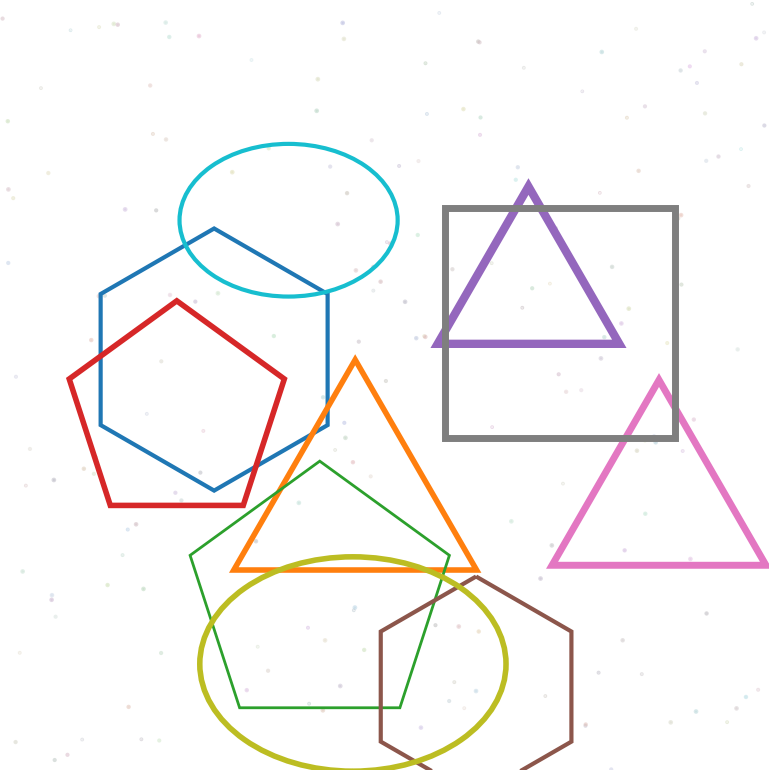[{"shape": "hexagon", "thickness": 1.5, "radius": 0.85, "center": [0.278, 0.533]}, {"shape": "triangle", "thickness": 2, "radius": 0.91, "center": [0.461, 0.351]}, {"shape": "pentagon", "thickness": 1, "radius": 0.89, "center": [0.415, 0.224]}, {"shape": "pentagon", "thickness": 2, "radius": 0.73, "center": [0.23, 0.462]}, {"shape": "triangle", "thickness": 3, "radius": 0.68, "center": [0.686, 0.622]}, {"shape": "hexagon", "thickness": 1.5, "radius": 0.71, "center": [0.618, 0.108]}, {"shape": "triangle", "thickness": 2.5, "radius": 0.8, "center": [0.856, 0.346]}, {"shape": "square", "thickness": 2.5, "radius": 0.75, "center": [0.728, 0.581]}, {"shape": "oval", "thickness": 2, "radius": 0.99, "center": [0.458, 0.138]}, {"shape": "oval", "thickness": 1.5, "radius": 0.71, "center": [0.375, 0.714]}]